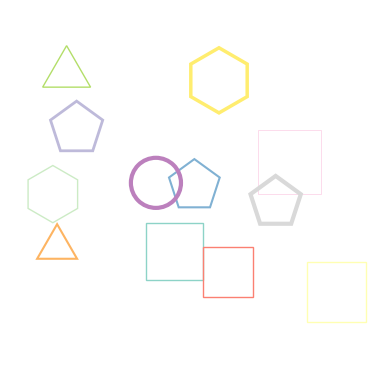[{"shape": "square", "thickness": 1, "radius": 0.37, "center": [0.452, 0.348]}, {"shape": "square", "thickness": 1, "radius": 0.39, "center": [0.874, 0.241]}, {"shape": "pentagon", "thickness": 2, "radius": 0.36, "center": [0.199, 0.666]}, {"shape": "square", "thickness": 1, "radius": 0.32, "center": [0.593, 0.293]}, {"shape": "pentagon", "thickness": 1.5, "radius": 0.35, "center": [0.505, 0.518]}, {"shape": "triangle", "thickness": 1.5, "radius": 0.3, "center": [0.148, 0.358]}, {"shape": "triangle", "thickness": 1, "radius": 0.36, "center": [0.173, 0.81]}, {"shape": "square", "thickness": 0.5, "radius": 0.41, "center": [0.751, 0.579]}, {"shape": "pentagon", "thickness": 3, "radius": 0.34, "center": [0.716, 0.474]}, {"shape": "circle", "thickness": 3, "radius": 0.33, "center": [0.405, 0.525]}, {"shape": "hexagon", "thickness": 1, "radius": 0.37, "center": [0.137, 0.496]}, {"shape": "hexagon", "thickness": 2.5, "radius": 0.42, "center": [0.569, 0.791]}]